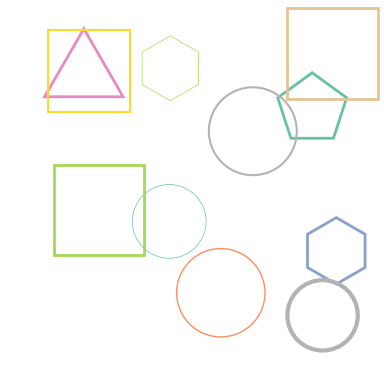[{"shape": "pentagon", "thickness": 2, "radius": 0.47, "center": [0.811, 0.717]}, {"shape": "circle", "thickness": 0.5, "radius": 0.48, "center": [0.44, 0.425]}, {"shape": "circle", "thickness": 1, "radius": 0.57, "center": [0.574, 0.24]}, {"shape": "hexagon", "thickness": 2, "radius": 0.43, "center": [0.873, 0.348]}, {"shape": "triangle", "thickness": 2, "radius": 0.59, "center": [0.218, 0.808]}, {"shape": "hexagon", "thickness": 0.5, "radius": 0.42, "center": [0.442, 0.823]}, {"shape": "square", "thickness": 2, "radius": 0.59, "center": [0.256, 0.455]}, {"shape": "square", "thickness": 1.5, "radius": 0.53, "center": [0.23, 0.815]}, {"shape": "square", "thickness": 2, "radius": 0.59, "center": [0.864, 0.861]}, {"shape": "circle", "thickness": 1.5, "radius": 0.57, "center": [0.657, 0.659]}, {"shape": "circle", "thickness": 3, "radius": 0.46, "center": [0.838, 0.181]}]